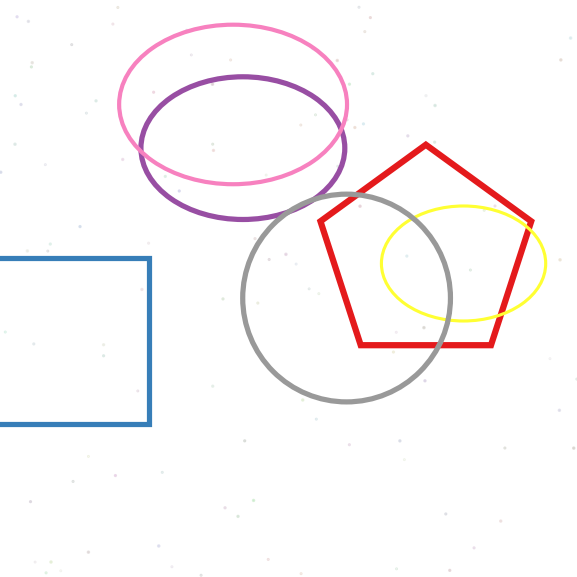[{"shape": "pentagon", "thickness": 3, "radius": 0.96, "center": [0.737, 0.557]}, {"shape": "square", "thickness": 2.5, "radius": 0.72, "center": [0.114, 0.408]}, {"shape": "oval", "thickness": 2.5, "radius": 0.88, "center": [0.421, 0.743]}, {"shape": "oval", "thickness": 1.5, "radius": 0.71, "center": [0.803, 0.543]}, {"shape": "oval", "thickness": 2, "radius": 0.99, "center": [0.404, 0.818]}, {"shape": "circle", "thickness": 2.5, "radius": 0.9, "center": [0.6, 0.483]}]